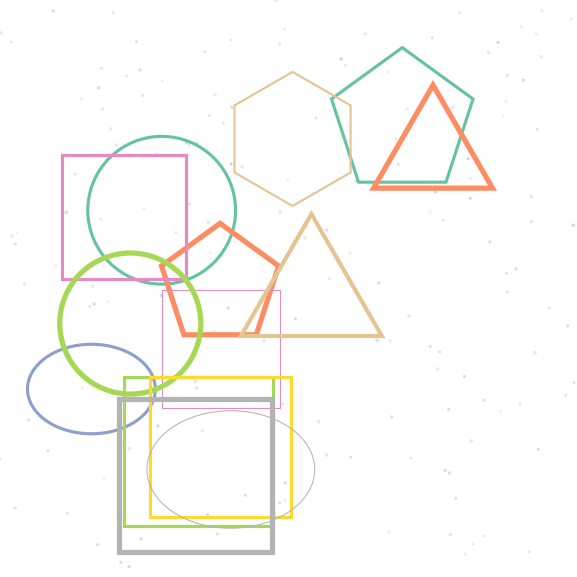[{"shape": "circle", "thickness": 1.5, "radius": 0.64, "center": [0.28, 0.635]}, {"shape": "pentagon", "thickness": 1.5, "radius": 0.64, "center": [0.697, 0.788]}, {"shape": "pentagon", "thickness": 2.5, "radius": 0.53, "center": [0.381, 0.506]}, {"shape": "triangle", "thickness": 2.5, "radius": 0.59, "center": [0.75, 0.733]}, {"shape": "oval", "thickness": 1.5, "radius": 0.55, "center": [0.158, 0.325]}, {"shape": "square", "thickness": 0.5, "radius": 0.51, "center": [0.383, 0.394]}, {"shape": "square", "thickness": 1.5, "radius": 0.54, "center": [0.215, 0.623]}, {"shape": "circle", "thickness": 2.5, "radius": 0.61, "center": [0.226, 0.439]}, {"shape": "square", "thickness": 1.5, "radius": 0.64, "center": [0.344, 0.217]}, {"shape": "square", "thickness": 1.5, "radius": 0.61, "center": [0.382, 0.225]}, {"shape": "triangle", "thickness": 2, "radius": 0.7, "center": [0.539, 0.488]}, {"shape": "hexagon", "thickness": 1, "radius": 0.58, "center": [0.507, 0.759]}, {"shape": "square", "thickness": 2.5, "radius": 0.66, "center": [0.339, 0.175]}, {"shape": "oval", "thickness": 0.5, "radius": 0.73, "center": [0.4, 0.186]}]